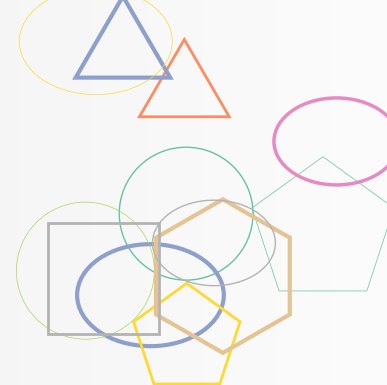[{"shape": "pentagon", "thickness": 0.5, "radius": 0.96, "center": [0.833, 0.4]}, {"shape": "circle", "thickness": 1, "radius": 0.86, "center": [0.48, 0.445]}, {"shape": "triangle", "thickness": 2, "radius": 0.67, "center": [0.476, 0.764]}, {"shape": "oval", "thickness": 3, "radius": 0.95, "center": [0.388, 0.233]}, {"shape": "triangle", "thickness": 3, "radius": 0.7, "center": [0.317, 0.869]}, {"shape": "oval", "thickness": 2.5, "radius": 0.81, "center": [0.868, 0.633]}, {"shape": "circle", "thickness": 0.5, "radius": 0.89, "center": [0.22, 0.297]}, {"shape": "oval", "thickness": 0.5, "radius": 0.99, "center": [0.247, 0.892]}, {"shape": "pentagon", "thickness": 2, "radius": 0.72, "center": [0.482, 0.12]}, {"shape": "hexagon", "thickness": 3, "radius": 1.0, "center": [0.575, 0.283]}, {"shape": "square", "thickness": 2, "radius": 0.72, "center": [0.267, 0.277]}, {"shape": "oval", "thickness": 1, "radius": 0.79, "center": [0.552, 0.369]}]